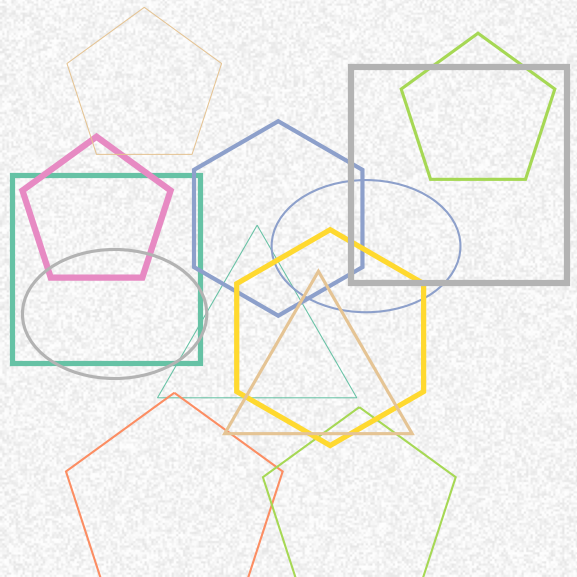[{"shape": "square", "thickness": 2.5, "radius": 0.81, "center": [0.184, 0.533]}, {"shape": "triangle", "thickness": 0.5, "radius": 1.0, "center": [0.445, 0.41]}, {"shape": "pentagon", "thickness": 1, "radius": 0.99, "center": [0.302, 0.122]}, {"shape": "hexagon", "thickness": 2, "radius": 0.84, "center": [0.482, 0.621]}, {"shape": "oval", "thickness": 1, "radius": 0.82, "center": [0.634, 0.573]}, {"shape": "pentagon", "thickness": 3, "radius": 0.67, "center": [0.167, 0.628]}, {"shape": "pentagon", "thickness": 1.5, "radius": 0.7, "center": [0.828, 0.802]}, {"shape": "pentagon", "thickness": 1, "radius": 0.88, "center": [0.622, 0.119]}, {"shape": "hexagon", "thickness": 2.5, "radius": 0.93, "center": [0.572, 0.415]}, {"shape": "triangle", "thickness": 1.5, "radius": 0.94, "center": [0.551, 0.342]}, {"shape": "pentagon", "thickness": 0.5, "radius": 0.7, "center": [0.25, 0.846]}, {"shape": "square", "thickness": 3, "radius": 0.93, "center": [0.795, 0.696]}, {"shape": "oval", "thickness": 1.5, "radius": 0.8, "center": [0.198, 0.455]}]